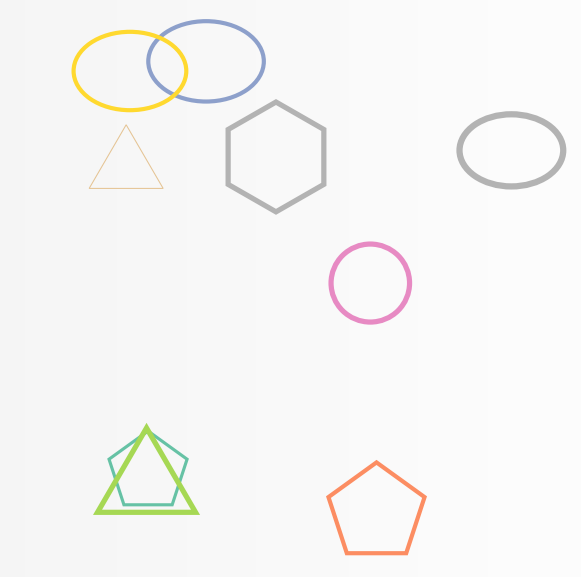[{"shape": "pentagon", "thickness": 1.5, "radius": 0.35, "center": [0.255, 0.182]}, {"shape": "pentagon", "thickness": 2, "radius": 0.43, "center": [0.648, 0.111]}, {"shape": "oval", "thickness": 2, "radius": 0.5, "center": [0.355, 0.893]}, {"shape": "circle", "thickness": 2.5, "radius": 0.34, "center": [0.637, 0.509]}, {"shape": "triangle", "thickness": 2.5, "radius": 0.49, "center": [0.252, 0.161]}, {"shape": "oval", "thickness": 2, "radius": 0.48, "center": [0.224, 0.876]}, {"shape": "triangle", "thickness": 0.5, "radius": 0.37, "center": [0.217, 0.71]}, {"shape": "hexagon", "thickness": 2.5, "radius": 0.48, "center": [0.475, 0.727]}, {"shape": "oval", "thickness": 3, "radius": 0.45, "center": [0.88, 0.739]}]